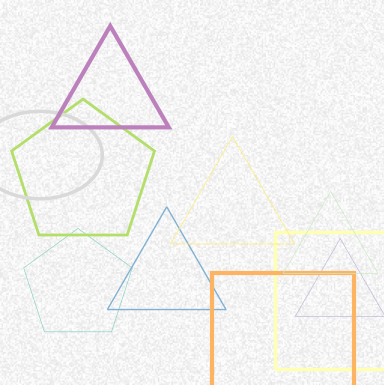[{"shape": "pentagon", "thickness": 0.5, "radius": 0.74, "center": [0.203, 0.258]}, {"shape": "square", "thickness": 2.5, "radius": 0.89, "center": [0.892, 0.22]}, {"shape": "triangle", "thickness": 0.5, "radius": 0.67, "center": [0.884, 0.246]}, {"shape": "triangle", "thickness": 1, "radius": 0.89, "center": [0.433, 0.285]}, {"shape": "square", "thickness": 3, "radius": 0.92, "center": [0.735, 0.106]}, {"shape": "pentagon", "thickness": 2, "radius": 0.98, "center": [0.216, 0.547]}, {"shape": "oval", "thickness": 2.5, "radius": 0.81, "center": [0.103, 0.597]}, {"shape": "triangle", "thickness": 3, "radius": 0.88, "center": [0.286, 0.757]}, {"shape": "triangle", "thickness": 0.5, "radius": 0.71, "center": [0.859, 0.361]}, {"shape": "triangle", "thickness": 0.5, "radius": 0.93, "center": [0.604, 0.459]}]